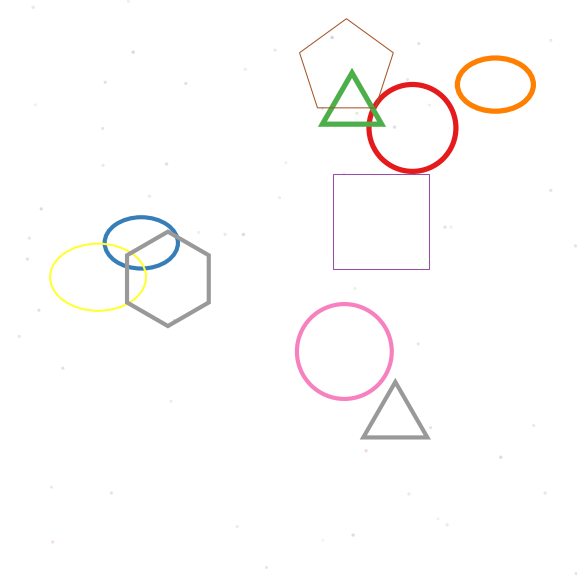[{"shape": "circle", "thickness": 2.5, "radius": 0.38, "center": [0.714, 0.778]}, {"shape": "oval", "thickness": 2, "radius": 0.32, "center": [0.245, 0.579]}, {"shape": "triangle", "thickness": 2.5, "radius": 0.3, "center": [0.61, 0.814]}, {"shape": "square", "thickness": 0.5, "radius": 0.41, "center": [0.659, 0.616]}, {"shape": "oval", "thickness": 2.5, "radius": 0.33, "center": [0.858, 0.853]}, {"shape": "oval", "thickness": 1, "radius": 0.42, "center": [0.17, 0.519]}, {"shape": "pentagon", "thickness": 0.5, "radius": 0.43, "center": [0.6, 0.881]}, {"shape": "circle", "thickness": 2, "radius": 0.41, "center": [0.596, 0.39]}, {"shape": "triangle", "thickness": 2, "radius": 0.32, "center": [0.685, 0.274]}, {"shape": "hexagon", "thickness": 2, "radius": 0.41, "center": [0.291, 0.516]}]